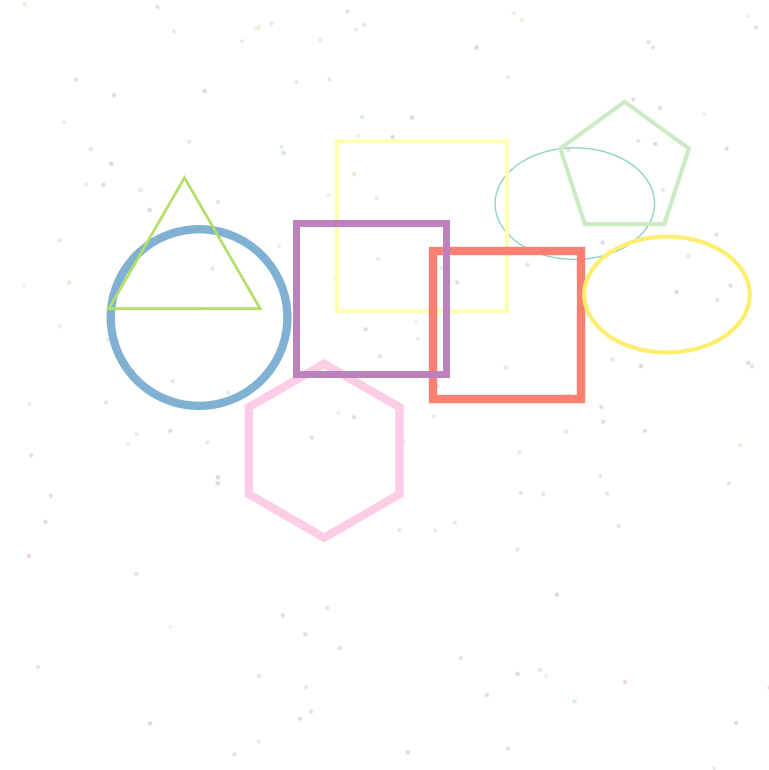[{"shape": "oval", "thickness": 0.5, "radius": 0.52, "center": [0.747, 0.736]}, {"shape": "square", "thickness": 1.5, "radius": 0.55, "center": [0.548, 0.706]}, {"shape": "square", "thickness": 3, "radius": 0.48, "center": [0.659, 0.578]}, {"shape": "circle", "thickness": 3, "radius": 0.57, "center": [0.259, 0.588]}, {"shape": "triangle", "thickness": 1, "radius": 0.57, "center": [0.24, 0.656]}, {"shape": "hexagon", "thickness": 3, "radius": 0.56, "center": [0.421, 0.415]}, {"shape": "square", "thickness": 2.5, "radius": 0.49, "center": [0.482, 0.613]}, {"shape": "pentagon", "thickness": 1.5, "radius": 0.44, "center": [0.811, 0.78]}, {"shape": "oval", "thickness": 1.5, "radius": 0.54, "center": [0.866, 0.617]}]